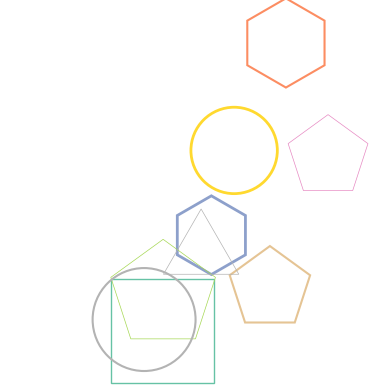[{"shape": "square", "thickness": 1, "radius": 0.67, "center": [0.422, 0.139]}, {"shape": "hexagon", "thickness": 1.5, "radius": 0.58, "center": [0.743, 0.888]}, {"shape": "hexagon", "thickness": 2, "radius": 0.51, "center": [0.549, 0.389]}, {"shape": "pentagon", "thickness": 0.5, "radius": 0.54, "center": [0.852, 0.593]}, {"shape": "pentagon", "thickness": 0.5, "radius": 0.71, "center": [0.424, 0.235]}, {"shape": "circle", "thickness": 2, "radius": 0.56, "center": [0.608, 0.609]}, {"shape": "pentagon", "thickness": 1.5, "radius": 0.55, "center": [0.701, 0.251]}, {"shape": "circle", "thickness": 1.5, "radius": 0.67, "center": [0.374, 0.17]}, {"shape": "triangle", "thickness": 0.5, "radius": 0.57, "center": [0.522, 0.344]}]